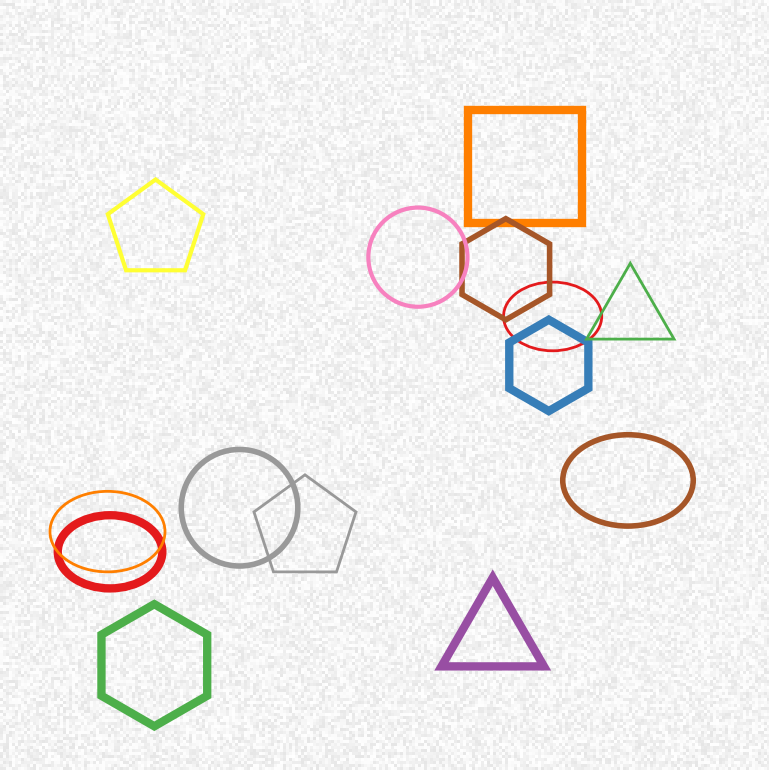[{"shape": "oval", "thickness": 1, "radius": 0.32, "center": [0.718, 0.589]}, {"shape": "oval", "thickness": 3, "radius": 0.34, "center": [0.143, 0.283]}, {"shape": "hexagon", "thickness": 3, "radius": 0.3, "center": [0.713, 0.525]}, {"shape": "hexagon", "thickness": 3, "radius": 0.4, "center": [0.2, 0.136]}, {"shape": "triangle", "thickness": 1, "radius": 0.33, "center": [0.819, 0.592]}, {"shape": "triangle", "thickness": 3, "radius": 0.38, "center": [0.64, 0.173]}, {"shape": "square", "thickness": 3, "radius": 0.37, "center": [0.682, 0.784]}, {"shape": "oval", "thickness": 1, "radius": 0.37, "center": [0.14, 0.31]}, {"shape": "pentagon", "thickness": 1.5, "radius": 0.33, "center": [0.202, 0.702]}, {"shape": "hexagon", "thickness": 2, "radius": 0.33, "center": [0.657, 0.65]}, {"shape": "oval", "thickness": 2, "radius": 0.42, "center": [0.816, 0.376]}, {"shape": "circle", "thickness": 1.5, "radius": 0.32, "center": [0.543, 0.666]}, {"shape": "circle", "thickness": 2, "radius": 0.38, "center": [0.311, 0.341]}, {"shape": "pentagon", "thickness": 1, "radius": 0.35, "center": [0.396, 0.314]}]